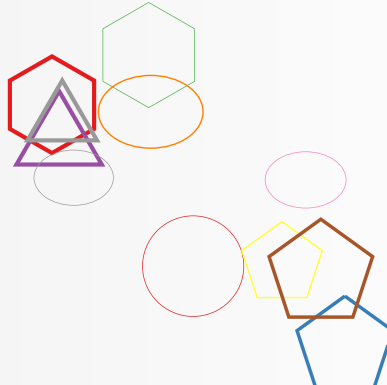[{"shape": "circle", "thickness": 0.5, "radius": 0.65, "center": [0.498, 0.309]}, {"shape": "hexagon", "thickness": 3, "radius": 0.63, "center": [0.134, 0.728]}, {"shape": "pentagon", "thickness": 2.5, "radius": 0.65, "center": [0.89, 0.101]}, {"shape": "hexagon", "thickness": 0.5, "radius": 0.68, "center": [0.384, 0.857]}, {"shape": "triangle", "thickness": 3, "radius": 0.64, "center": [0.153, 0.636]}, {"shape": "oval", "thickness": 1, "radius": 0.68, "center": [0.389, 0.71]}, {"shape": "pentagon", "thickness": 1, "radius": 0.55, "center": [0.728, 0.315]}, {"shape": "pentagon", "thickness": 2.5, "radius": 0.7, "center": [0.828, 0.29]}, {"shape": "oval", "thickness": 0.5, "radius": 0.52, "center": [0.789, 0.533]}, {"shape": "oval", "thickness": 0.5, "radius": 0.51, "center": [0.19, 0.538]}, {"shape": "triangle", "thickness": 3, "radius": 0.52, "center": [0.161, 0.687]}]